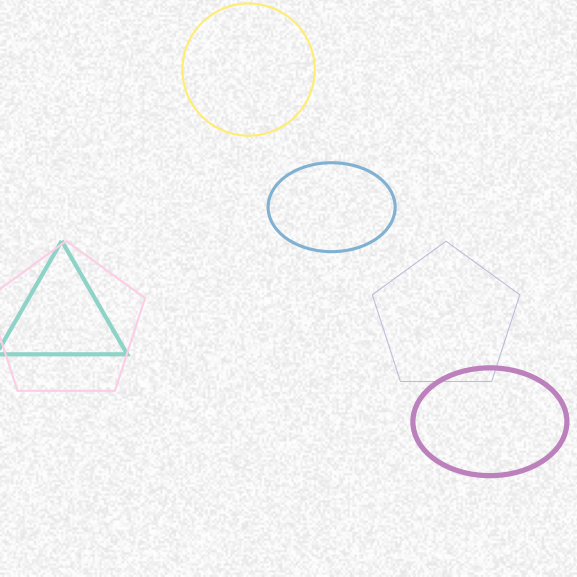[{"shape": "triangle", "thickness": 2, "radius": 0.65, "center": [0.107, 0.451]}, {"shape": "pentagon", "thickness": 0.5, "radius": 0.67, "center": [0.772, 0.447]}, {"shape": "oval", "thickness": 1.5, "radius": 0.55, "center": [0.574, 0.64]}, {"shape": "pentagon", "thickness": 1, "radius": 0.72, "center": [0.115, 0.438]}, {"shape": "oval", "thickness": 2.5, "radius": 0.67, "center": [0.848, 0.269]}, {"shape": "circle", "thickness": 1, "radius": 0.57, "center": [0.43, 0.879]}]